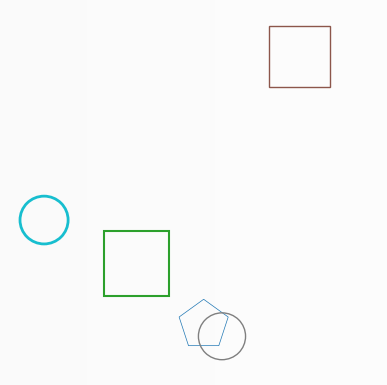[{"shape": "pentagon", "thickness": 0.5, "radius": 0.33, "center": [0.526, 0.156]}, {"shape": "square", "thickness": 1.5, "radius": 0.42, "center": [0.351, 0.316]}, {"shape": "square", "thickness": 1, "radius": 0.39, "center": [0.772, 0.853]}, {"shape": "circle", "thickness": 1, "radius": 0.3, "center": [0.573, 0.127]}, {"shape": "circle", "thickness": 2, "radius": 0.31, "center": [0.114, 0.428]}]